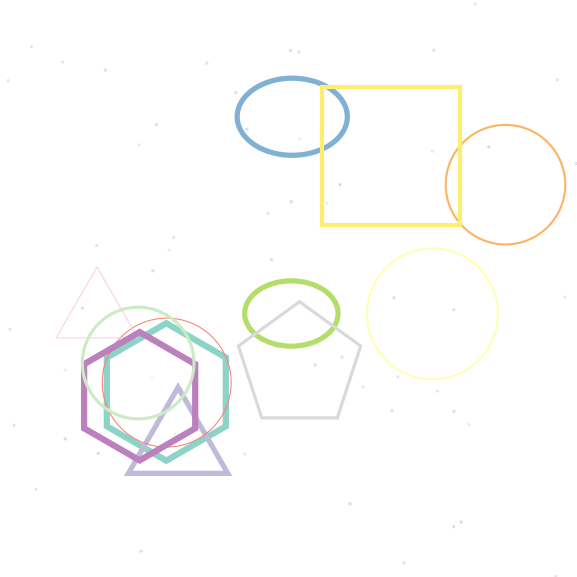[{"shape": "hexagon", "thickness": 3, "radius": 0.59, "center": [0.288, 0.32]}, {"shape": "circle", "thickness": 1, "radius": 0.57, "center": [0.749, 0.456]}, {"shape": "triangle", "thickness": 2.5, "radius": 0.5, "center": [0.308, 0.229]}, {"shape": "circle", "thickness": 0.5, "radius": 0.56, "center": [0.289, 0.337]}, {"shape": "oval", "thickness": 2.5, "radius": 0.48, "center": [0.506, 0.797]}, {"shape": "circle", "thickness": 1, "radius": 0.52, "center": [0.875, 0.679]}, {"shape": "oval", "thickness": 2.5, "radius": 0.4, "center": [0.505, 0.456]}, {"shape": "triangle", "thickness": 0.5, "radius": 0.41, "center": [0.168, 0.455]}, {"shape": "pentagon", "thickness": 1.5, "radius": 0.56, "center": [0.519, 0.366]}, {"shape": "hexagon", "thickness": 3, "radius": 0.56, "center": [0.242, 0.313]}, {"shape": "circle", "thickness": 1.5, "radius": 0.48, "center": [0.239, 0.37]}, {"shape": "square", "thickness": 2, "radius": 0.6, "center": [0.677, 0.729]}]